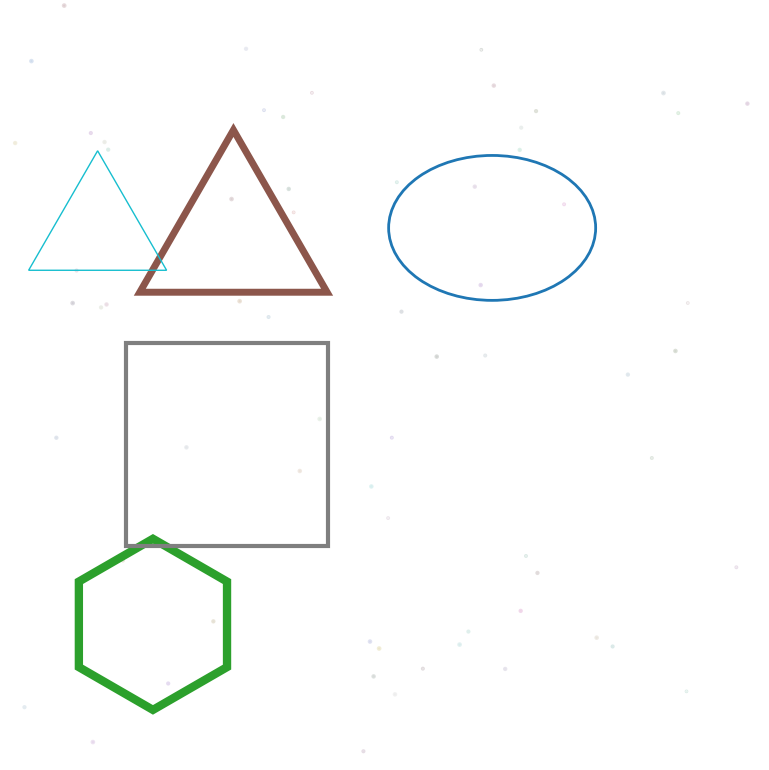[{"shape": "oval", "thickness": 1, "radius": 0.67, "center": [0.639, 0.704]}, {"shape": "hexagon", "thickness": 3, "radius": 0.56, "center": [0.199, 0.189]}, {"shape": "triangle", "thickness": 2.5, "radius": 0.7, "center": [0.303, 0.691]}, {"shape": "square", "thickness": 1.5, "radius": 0.66, "center": [0.295, 0.423]}, {"shape": "triangle", "thickness": 0.5, "radius": 0.52, "center": [0.127, 0.701]}]